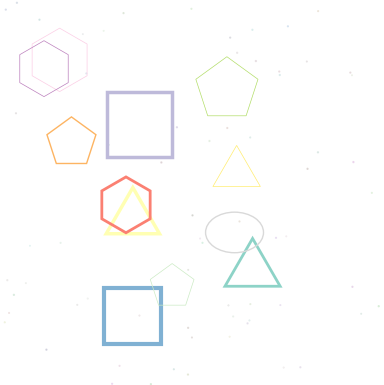[{"shape": "triangle", "thickness": 2, "radius": 0.41, "center": [0.656, 0.298]}, {"shape": "triangle", "thickness": 2.5, "radius": 0.4, "center": [0.345, 0.433]}, {"shape": "square", "thickness": 2.5, "radius": 0.42, "center": [0.361, 0.676]}, {"shape": "hexagon", "thickness": 2, "radius": 0.36, "center": [0.327, 0.468]}, {"shape": "square", "thickness": 3, "radius": 0.37, "center": [0.343, 0.179]}, {"shape": "pentagon", "thickness": 1, "radius": 0.33, "center": [0.186, 0.629]}, {"shape": "pentagon", "thickness": 0.5, "radius": 0.42, "center": [0.589, 0.768]}, {"shape": "hexagon", "thickness": 0.5, "radius": 0.41, "center": [0.155, 0.844]}, {"shape": "oval", "thickness": 1, "radius": 0.38, "center": [0.609, 0.396]}, {"shape": "hexagon", "thickness": 0.5, "radius": 0.36, "center": [0.114, 0.822]}, {"shape": "pentagon", "thickness": 0.5, "radius": 0.3, "center": [0.447, 0.256]}, {"shape": "triangle", "thickness": 0.5, "radius": 0.36, "center": [0.615, 0.551]}]